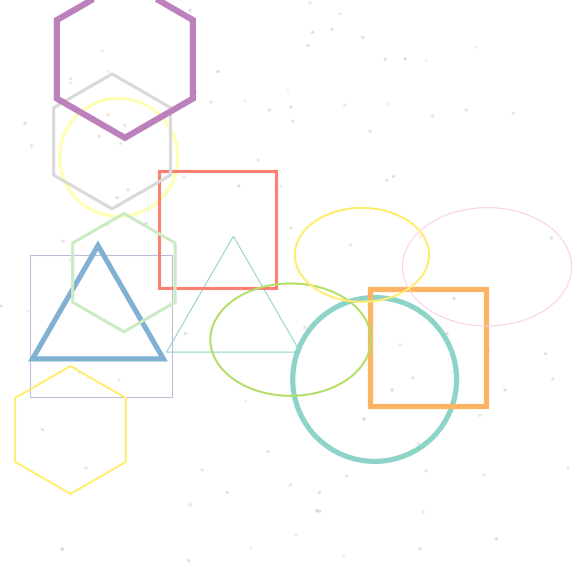[{"shape": "circle", "thickness": 2.5, "radius": 0.71, "center": [0.649, 0.342]}, {"shape": "triangle", "thickness": 0.5, "radius": 0.67, "center": [0.404, 0.456]}, {"shape": "circle", "thickness": 1.5, "radius": 0.51, "center": [0.205, 0.727]}, {"shape": "square", "thickness": 0.5, "radius": 0.61, "center": [0.175, 0.435]}, {"shape": "square", "thickness": 1.5, "radius": 0.51, "center": [0.377, 0.602]}, {"shape": "triangle", "thickness": 2.5, "radius": 0.65, "center": [0.17, 0.443]}, {"shape": "square", "thickness": 2.5, "radius": 0.51, "center": [0.741, 0.398]}, {"shape": "oval", "thickness": 1, "radius": 0.7, "center": [0.503, 0.411]}, {"shape": "oval", "thickness": 0.5, "radius": 0.73, "center": [0.843, 0.537]}, {"shape": "hexagon", "thickness": 1.5, "radius": 0.58, "center": [0.194, 0.754]}, {"shape": "hexagon", "thickness": 3, "radius": 0.68, "center": [0.216, 0.896]}, {"shape": "hexagon", "thickness": 1.5, "radius": 0.51, "center": [0.215, 0.527]}, {"shape": "oval", "thickness": 1, "radius": 0.58, "center": [0.627, 0.558]}, {"shape": "hexagon", "thickness": 1, "radius": 0.55, "center": [0.122, 0.255]}]